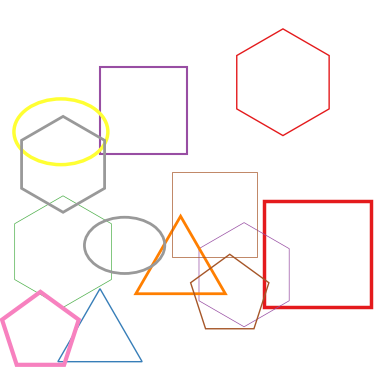[{"shape": "square", "thickness": 2.5, "radius": 0.69, "center": [0.825, 0.34]}, {"shape": "hexagon", "thickness": 1, "radius": 0.69, "center": [0.735, 0.786]}, {"shape": "triangle", "thickness": 1, "radius": 0.63, "center": [0.26, 0.124]}, {"shape": "hexagon", "thickness": 0.5, "radius": 0.72, "center": [0.164, 0.346]}, {"shape": "hexagon", "thickness": 0.5, "radius": 0.68, "center": [0.634, 0.286]}, {"shape": "square", "thickness": 1.5, "radius": 0.57, "center": [0.372, 0.713]}, {"shape": "triangle", "thickness": 2, "radius": 0.67, "center": [0.469, 0.304]}, {"shape": "oval", "thickness": 2.5, "radius": 0.61, "center": [0.158, 0.658]}, {"shape": "square", "thickness": 0.5, "radius": 0.55, "center": [0.558, 0.442]}, {"shape": "pentagon", "thickness": 1, "radius": 0.53, "center": [0.597, 0.233]}, {"shape": "pentagon", "thickness": 3, "radius": 0.52, "center": [0.105, 0.137]}, {"shape": "hexagon", "thickness": 2, "radius": 0.62, "center": [0.164, 0.573]}, {"shape": "oval", "thickness": 2, "radius": 0.52, "center": [0.324, 0.363]}]